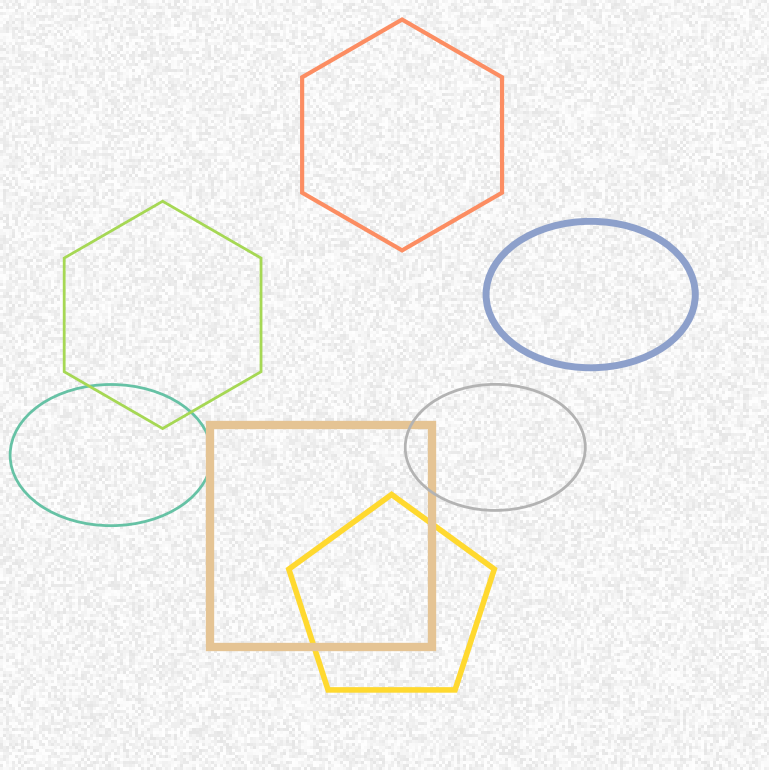[{"shape": "oval", "thickness": 1, "radius": 0.65, "center": [0.144, 0.409]}, {"shape": "hexagon", "thickness": 1.5, "radius": 0.75, "center": [0.522, 0.825]}, {"shape": "oval", "thickness": 2.5, "radius": 0.68, "center": [0.767, 0.617]}, {"shape": "hexagon", "thickness": 1, "radius": 0.74, "center": [0.211, 0.591]}, {"shape": "pentagon", "thickness": 2, "radius": 0.7, "center": [0.509, 0.217]}, {"shape": "square", "thickness": 3, "radius": 0.72, "center": [0.416, 0.304]}, {"shape": "oval", "thickness": 1, "radius": 0.58, "center": [0.643, 0.419]}]